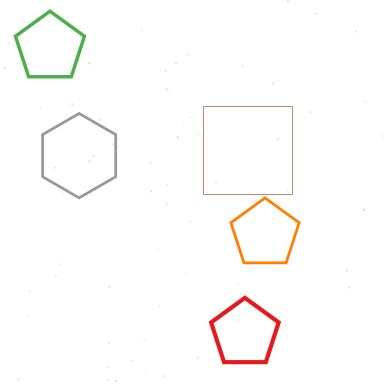[{"shape": "pentagon", "thickness": 3, "radius": 0.46, "center": [0.636, 0.134]}, {"shape": "pentagon", "thickness": 2.5, "radius": 0.47, "center": [0.13, 0.877]}, {"shape": "pentagon", "thickness": 2, "radius": 0.47, "center": [0.688, 0.393]}, {"shape": "square", "thickness": 0.5, "radius": 0.58, "center": [0.643, 0.61]}, {"shape": "hexagon", "thickness": 2, "radius": 0.55, "center": [0.206, 0.596]}]